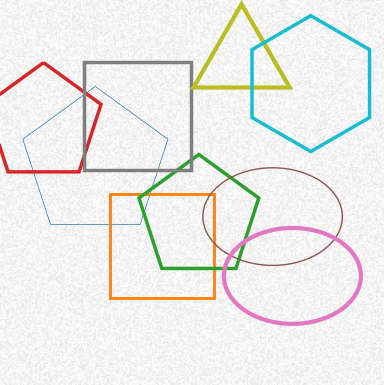[{"shape": "pentagon", "thickness": 0.5, "radius": 0.99, "center": [0.248, 0.577]}, {"shape": "square", "thickness": 2, "radius": 0.68, "center": [0.421, 0.361]}, {"shape": "pentagon", "thickness": 2.5, "radius": 0.82, "center": [0.517, 0.435]}, {"shape": "pentagon", "thickness": 2.5, "radius": 0.78, "center": [0.113, 0.681]}, {"shape": "oval", "thickness": 1, "radius": 0.91, "center": [0.708, 0.437]}, {"shape": "oval", "thickness": 3, "radius": 0.89, "center": [0.759, 0.283]}, {"shape": "square", "thickness": 2.5, "radius": 0.7, "center": [0.357, 0.699]}, {"shape": "triangle", "thickness": 3, "radius": 0.72, "center": [0.627, 0.845]}, {"shape": "hexagon", "thickness": 2.5, "radius": 0.88, "center": [0.807, 0.783]}]